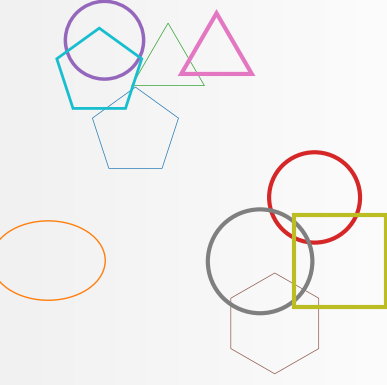[{"shape": "pentagon", "thickness": 0.5, "radius": 0.58, "center": [0.35, 0.657]}, {"shape": "oval", "thickness": 1, "radius": 0.74, "center": [0.124, 0.323]}, {"shape": "triangle", "thickness": 0.5, "radius": 0.54, "center": [0.434, 0.832]}, {"shape": "circle", "thickness": 3, "radius": 0.59, "center": [0.812, 0.487]}, {"shape": "circle", "thickness": 2.5, "radius": 0.5, "center": [0.27, 0.896]}, {"shape": "hexagon", "thickness": 0.5, "radius": 0.65, "center": [0.709, 0.16]}, {"shape": "triangle", "thickness": 3, "radius": 0.53, "center": [0.559, 0.861]}, {"shape": "circle", "thickness": 3, "radius": 0.67, "center": [0.671, 0.321]}, {"shape": "square", "thickness": 3, "radius": 0.59, "center": [0.877, 0.322]}, {"shape": "pentagon", "thickness": 2, "radius": 0.58, "center": [0.256, 0.812]}]